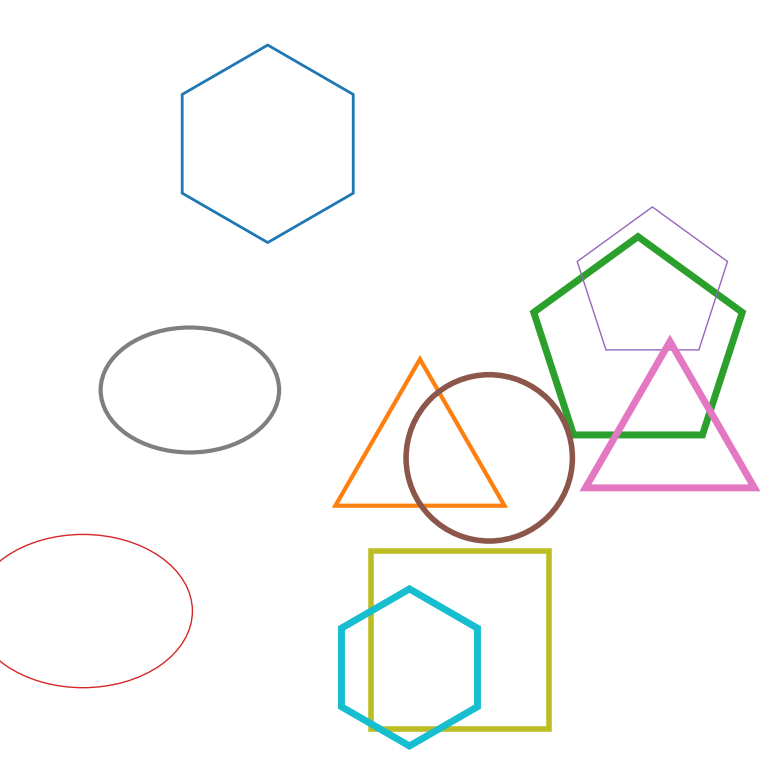[{"shape": "hexagon", "thickness": 1, "radius": 0.64, "center": [0.348, 0.813]}, {"shape": "triangle", "thickness": 1.5, "radius": 0.63, "center": [0.545, 0.407]}, {"shape": "pentagon", "thickness": 2.5, "radius": 0.71, "center": [0.829, 0.55]}, {"shape": "oval", "thickness": 0.5, "radius": 0.71, "center": [0.108, 0.206]}, {"shape": "pentagon", "thickness": 0.5, "radius": 0.51, "center": [0.847, 0.629]}, {"shape": "circle", "thickness": 2, "radius": 0.54, "center": [0.635, 0.405]}, {"shape": "triangle", "thickness": 2.5, "radius": 0.63, "center": [0.87, 0.43]}, {"shape": "oval", "thickness": 1.5, "radius": 0.58, "center": [0.247, 0.494]}, {"shape": "square", "thickness": 2, "radius": 0.58, "center": [0.597, 0.168]}, {"shape": "hexagon", "thickness": 2.5, "radius": 0.51, "center": [0.532, 0.133]}]